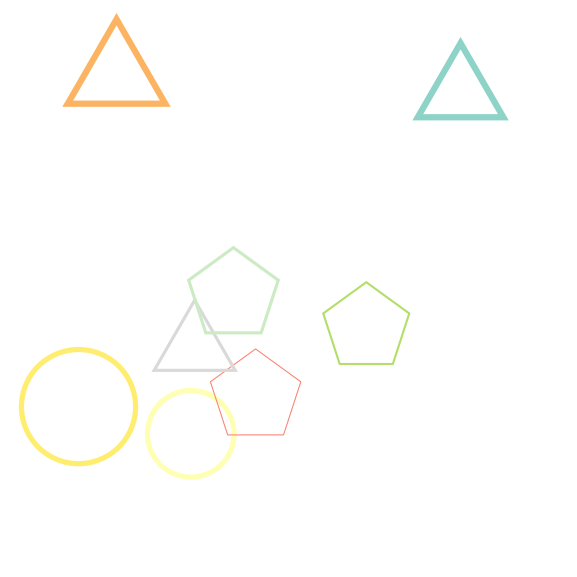[{"shape": "triangle", "thickness": 3, "radius": 0.43, "center": [0.798, 0.839]}, {"shape": "circle", "thickness": 2.5, "radius": 0.37, "center": [0.33, 0.248]}, {"shape": "pentagon", "thickness": 0.5, "radius": 0.41, "center": [0.443, 0.313]}, {"shape": "triangle", "thickness": 3, "radius": 0.49, "center": [0.202, 0.868]}, {"shape": "pentagon", "thickness": 1, "radius": 0.39, "center": [0.634, 0.432]}, {"shape": "triangle", "thickness": 1.5, "radius": 0.4, "center": [0.337, 0.398]}, {"shape": "pentagon", "thickness": 1.5, "radius": 0.41, "center": [0.404, 0.489]}, {"shape": "circle", "thickness": 2.5, "radius": 0.49, "center": [0.136, 0.295]}]